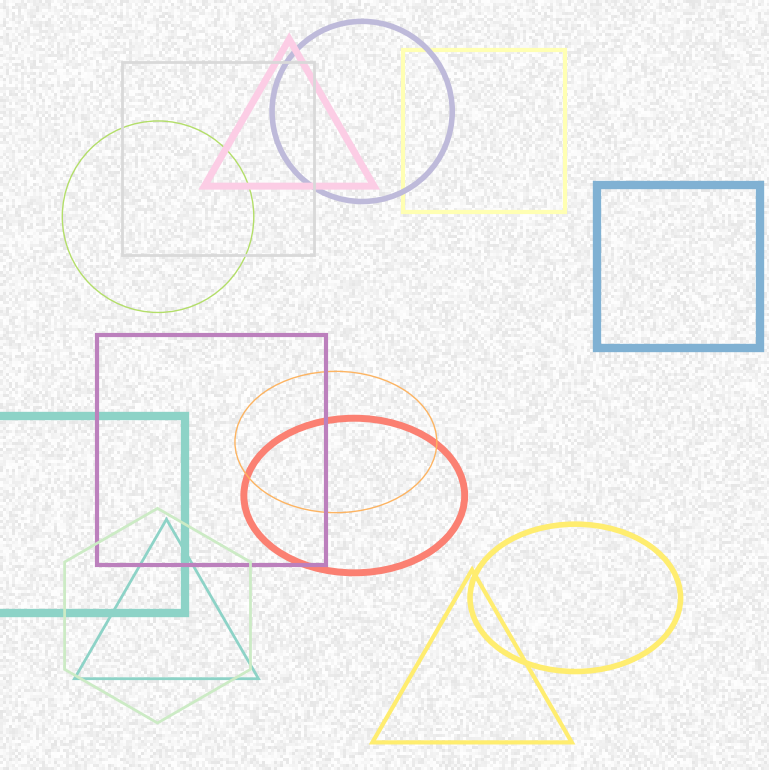[{"shape": "triangle", "thickness": 1, "radius": 0.69, "center": [0.216, 0.188]}, {"shape": "square", "thickness": 3, "radius": 0.64, "center": [0.112, 0.332]}, {"shape": "square", "thickness": 1.5, "radius": 0.53, "center": [0.629, 0.83]}, {"shape": "circle", "thickness": 2, "radius": 0.59, "center": [0.47, 0.855]}, {"shape": "oval", "thickness": 2.5, "radius": 0.72, "center": [0.46, 0.356]}, {"shape": "square", "thickness": 3, "radius": 0.53, "center": [0.881, 0.654]}, {"shape": "oval", "thickness": 0.5, "radius": 0.66, "center": [0.436, 0.426]}, {"shape": "circle", "thickness": 0.5, "radius": 0.62, "center": [0.205, 0.719]}, {"shape": "triangle", "thickness": 2.5, "radius": 0.64, "center": [0.376, 0.822]}, {"shape": "square", "thickness": 1, "radius": 0.62, "center": [0.283, 0.794]}, {"shape": "square", "thickness": 1.5, "radius": 0.75, "center": [0.275, 0.415]}, {"shape": "hexagon", "thickness": 1, "radius": 0.7, "center": [0.205, 0.2]}, {"shape": "triangle", "thickness": 1.5, "radius": 0.75, "center": [0.613, 0.111]}, {"shape": "oval", "thickness": 2, "radius": 0.68, "center": [0.747, 0.224]}]